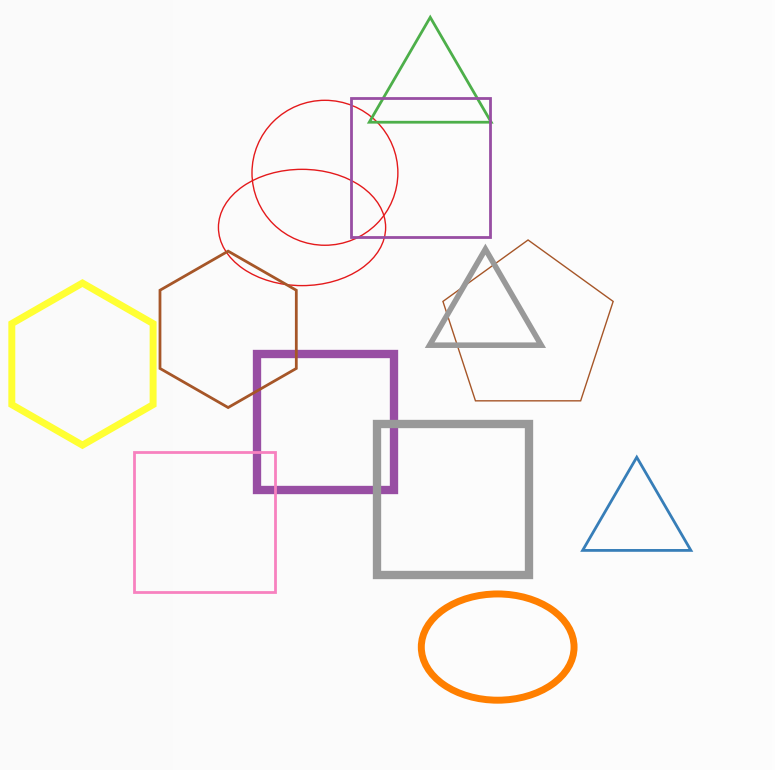[{"shape": "circle", "thickness": 0.5, "radius": 0.47, "center": [0.419, 0.776]}, {"shape": "oval", "thickness": 0.5, "radius": 0.54, "center": [0.39, 0.705]}, {"shape": "triangle", "thickness": 1, "radius": 0.4, "center": [0.822, 0.326]}, {"shape": "triangle", "thickness": 1, "radius": 0.45, "center": [0.555, 0.887]}, {"shape": "square", "thickness": 3, "radius": 0.44, "center": [0.42, 0.452]}, {"shape": "square", "thickness": 1, "radius": 0.45, "center": [0.542, 0.782]}, {"shape": "oval", "thickness": 2.5, "radius": 0.49, "center": [0.642, 0.16]}, {"shape": "hexagon", "thickness": 2.5, "radius": 0.53, "center": [0.106, 0.527]}, {"shape": "pentagon", "thickness": 0.5, "radius": 0.58, "center": [0.681, 0.573]}, {"shape": "hexagon", "thickness": 1, "radius": 0.51, "center": [0.294, 0.572]}, {"shape": "square", "thickness": 1, "radius": 0.45, "center": [0.264, 0.322]}, {"shape": "square", "thickness": 3, "radius": 0.49, "center": [0.585, 0.352]}, {"shape": "triangle", "thickness": 2, "radius": 0.42, "center": [0.626, 0.593]}]